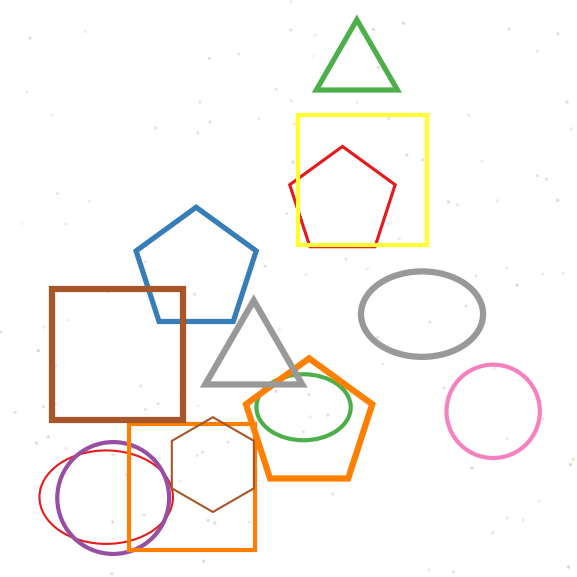[{"shape": "pentagon", "thickness": 1.5, "radius": 0.48, "center": [0.593, 0.65]}, {"shape": "oval", "thickness": 1, "radius": 0.58, "center": [0.184, 0.138]}, {"shape": "pentagon", "thickness": 2.5, "radius": 0.55, "center": [0.34, 0.531]}, {"shape": "triangle", "thickness": 2.5, "radius": 0.41, "center": [0.618, 0.884]}, {"shape": "oval", "thickness": 2, "radius": 0.41, "center": [0.526, 0.294]}, {"shape": "circle", "thickness": 2, "radius": 0.48, "center": [0.196, 0.137]}, {"shape": "pentagon", "thickness": 3, "radius": 0.57, "center": [0.535, 0.264]}, {"shape": "square", "thickness": 2, "radius": 0.54, "center": [0.332, 0.155]}, {"shape": "square", "thickness": 2, "radius": 0.56, "center": [0.628, 0.687]}, {"shape": "square", "thickness": 3, "radius": 0.57, "center": [0.204, 0.385]}, {"shape": "hexagon", "thickness": 1, "radius": 0.41, "center": [0.369, 0.195]}, {"shape": "circle", "thickness": 2, "radius": 0.4, "center": [0.854, 0.287]}, {"shape": "triangle", "thickness": 3, "radius": 0.48, "center": [0.439, 0.382]}, {"shape": "oval", "thickness": 3, "radius": 0.53, "center": [0.731, 0.455]}]